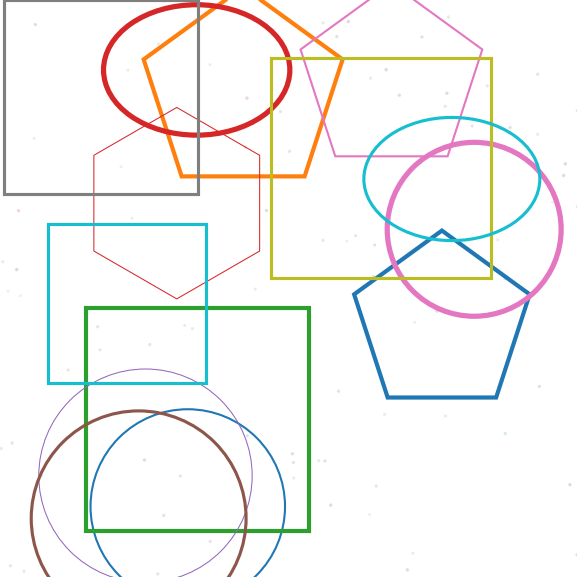[{"shape": "pentagon", "thickness": 2, "radius": 0.8, "center": [0.765, 0.44]}, {"shape": "circle", "thickness": 1, "radius": 0.84, "center": [0.325, 0.122]}, {"shape": "pentagon", "thickness": 2, "radius": 0.91, "center": [0.421, 0.84]}, {"shape": "square", "thickness": 2, "radius": 0.96, "center": [0.341, 0.272]}, {"shape": "oval", "thickness": 2.5, "radius": 0.81, "center": [0.341, 0.878]}, {"shape": "hexagon", "thickness": 0.5, "radius": 0.83, "center": [0.306, 0.647]}, {"shape": "circle", "thickness": 0.5, "radius": 0.92, "center": [0.252, 0.175]}, {"shape": "circle", "thickness": 1.5, "radius": 0.93, "center": [0.24, 0.102]}, {"shape": "pentagon", "thickness": 1, "radius": 0.83, "center": [0.678, 0.862]}, {"shape": "circle", "thickness": 2.5, "radius": 0.75, "center": [0.821, 0.602]}, {"shape": "square", "thickness": 1.5, "radius": 0.84, "center": [0.175, 0.831]}, {"shape": "square", "thickness": 1.5, "radius": 0.95, "center": [0.66, 0.709]}, {"shape": "oval", "thickness": 1.5, "radius": 0.76, "center": [0.782, 0.689]}, {"shape": "square", "thickness": 1.5, "radius": 0.69, "center": [0.22, 0.473]}]